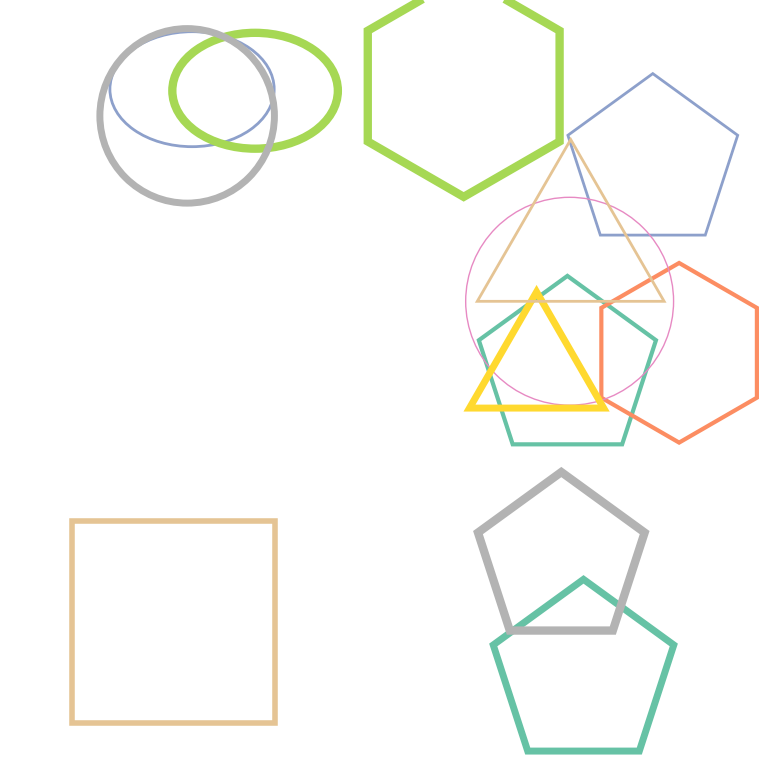[{"shape": "pentagon", "thickness": 1.5, "radius": 0.6, "center": [0.737, 0.521]}, {"shape": "pentagon", "thickness": 2.5, "radius": 0.62, "center": [0.758, 0.124]}, {"shape": "hexagon", "thickness": 1.5, "radius": 0.58, "center": [0.882, 0.542]}, {"shape": "pentagon", "thickness": 1, "radius": 0.58, "center": [0.848, 0.788]}, {"shape": "oval", "thickness": 1, "radius": 0.53, "center": [0.249, 0.884]}, {"shape": "circle", "thickness": 0.5, "radius": 0.67, "center": [0.74, 0.609]}, {"shape": "hexagon", "thickness": 3, "radius": 0.72, "center": [0.602, 0.888]}, {"shape": "oval", "thickness": 3, "radius": 0.54, "center": [0.331, 0.882]}, {"shape": "triangle", "thickness": 2.5, "radius": 0.5, "center": [0.697, 0.52]}, {"shape": "triangle", "thickness": 1, "radius": 0.7, "center": [0.741, 0.679]}, {"shape": "square", "thickness": 2, "radius": 0.66, "center": [0.226, 0.193]}, {"shape": "circle", "thickness": 2.5, "radius": 0.57, "center": [0.243, 0.85]}, {"shape": "pentagon", "thickness": 3, "radius": 0.57, "center": [0.729, 0.273]}]